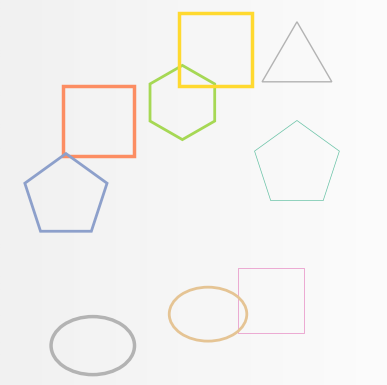[{"shape": "pentagon", "thickness": 0.5, "radius": 0.58, "center": [0.766, 0.572]}, {"shape": "square", "thickness": 2.5, "radius": 0.46, "center": [0.255, 0.685]}, {"shape": "pentagon", "thickness": 2, "radius": 0.56, "center": [0.17, 0.49]}, {"shape": "square", "thickness": 0.5, "radius": 0.42, "center": [0.699, 0.22]}, {"shape": "hexagon", "thickness": 2, "radius": 0.48, "center": [0.471, 0.734]}, {"shape": "square", "thickness": 2.5, "radius": 0.47, "center": [0.556, 0.872]}, {"shape": "oval", "thickness": 2, "radius": 0.5, "center": [0.537, 0.184]}, {"shape": "triangle", "thickness": 1, "radius": 0.52, "center": [0.766, 0.839]}, {"shape": "oval", "thickness": 2.5, "radius": 0.54, "center": [0.239, 0.102]}]